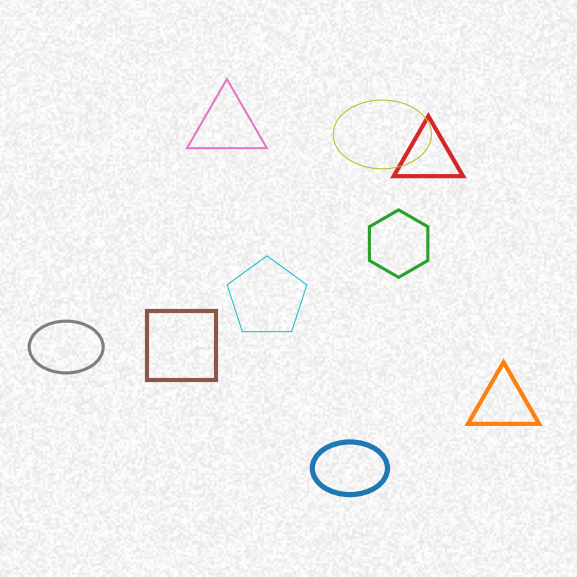[{"shape": "oval", "thickness": 2.5, "radius": 0.33, "center": [0.606, 0.188]}, {"shape": "triangle", "thickness": 2, "radius": 0.36, "center": [0.872, 0.301]}, {"shape": "hexagon", "thickness": 1.5, "radius": 0.29, "center": [0.69, 0.577]}, {"shape": "triangle", "thickness": 2, "radius": 0.35, "center": [0.742, 0.729]}, {"shape": "square", "thickness": 2, "radius": 0.3, "center": [0.314, 0.401]}, {"shape": "triangle", "thickness": 1, "radius": 0.4, "center": [0.393, 0.782]}, {"shape": "oval", "thickness": 1.5, "radius": 0.32, "center": [0.115, 0.398]}, {"shape": "oval", "thickness": 0.5, "radius": 0.43, "center": [0.662, 0.766]}, {"shape": "pentagon", "thickness": 0.5, "radius": 0.36, "center": [0.462, 0.484]}]